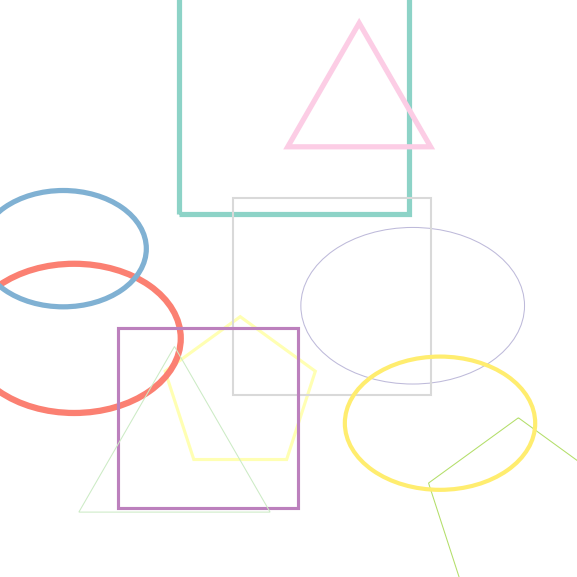[{"shape": "square", "thickness": 2.5, "radius": 1.0, "center": [0.509, 0.828]}, {"shape": "pentagon", "thickness": 1.5, "radius": 0.68, "center": [0.416, 0.314]}, {"shape": "oval", "thickness": 0.5, "radius": 0.97, "center": [0.715, 0.47]}, {"shape": "oval", "thickness": 3, "radius": 0.92, "center": [0.128, 0.413]}, {"shape": "oval", "thickness": 2.5, "radius": 0.72, "center": [0.11, 0.569]}, {"shape": "pentagon", "thickness": 0.5, "radius": 0.82, "center": [0.898, 0.112]}, {"shape": "triangle", "thickness": 2.5, "radius": 0.71, "center": [0.622, 0.816]}, {"shape": "square", "thickness": 1, "radius": 0.85, "center": [0.575, 0.486]}, {"shape": "square", "thickness": 1.5, "radius": 0.78, "center": [0.361, 0.275]}, {"shape": "triangle", "thickness": 0.5, "radius": 0.96, "center": [0.302, 0.208]}, {"shape": "oval", "thickness": 2, "radius": 0.82, "center": [0.762, 0.266]}]